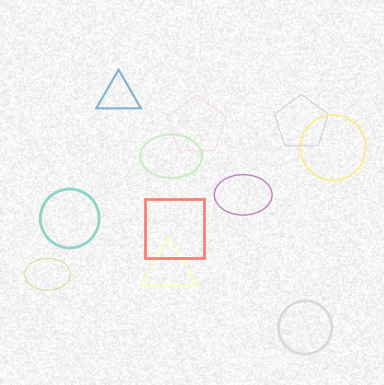[{"shape": "circle", "thickness": 2, "radius": 0.38, "center": [0.181, 0.433]}, {"shape": "triangle", "thickness": 1, "radius": 0.43, "center": [0.439, 0.3]}, {"shape": "pentagon", "thickness": 0.5, "radius": 0.37, "center": [0.783, 0.681]}, {"shape": "square", "thickness": 2, "radius": 0.38, "center": [0.453, 0.406]}, {"shape": "triangle", "thickness": 1.5, "radius": 0.33, "center": [0.308, 0.752]}, {"shape": "oval", "thickness": 0.5, "radius": 0.3, "center": [0.124, 0.288]}, {"shape": "pentagon", "thickness": 0.5, "radius": 0.4, "center": [0.511, 0.673]}, {"shape": "circle", "thickness": 2, "radius": 0.35, "center": [0.793, 0.149]}, {"shape": "oval", "thickness": 1, "radius": 0.38, "center": [0.632, 0.494]}, {"shape": "oval", "thickness": 1.5, "radius": 0.4, "center": [0.444, 0.594]}, {"shape": "circle", "thickness": 1, "radius": 0.42, "center": [0.865, 0.617]}]